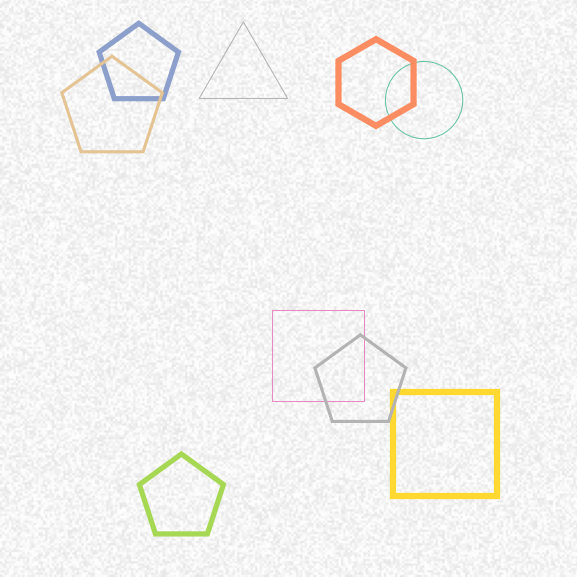[{"shape": "circle", "thickness": 0.5, "radius": 0.33, "center": [0.734, 0.826]}, {"shape": "hexagon", "thickness": 3, "radius": 0.38, "center": [0.651, 0.856]}, {"shape": "pentagon", "thickness": 2.5, "radius": 0.36, "center": [0.24, 0.887]}, {"shape": "square", "thickness": 0.5, "radius": 0.4, "center": [0.551, 0.384]}, {"shape": "pentagon", "thickness": 2.5, "radius": 0.38, "center": [0.314, 0.136]}, {"shape": "square", "thickness": 3, "radius": 0.45, "center": [0.771, 0.23]}, {"shape": "pentagon", "thickness": 1.5, "radius": 0.46, "center": [0.194, 0.81]}, {"shape": "pentagon", "thickness": 1.5, "radius": 0.41, "center": [0.624, 0.336]}, {"shape": "triangle", "thickness": 0.5, "radius": 0.44, "center": [0.421, 0.873]}]